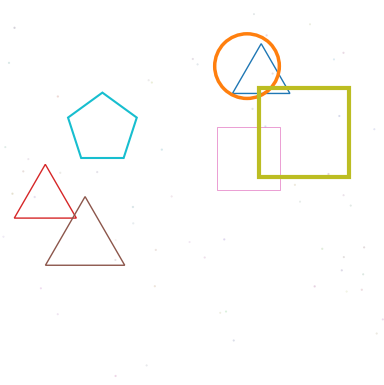[{"shape": "triangle", "thickness": 1, "radius": 0.43, "center": [0.678, 0.8]}, {"shape": "circle", "thickness": 2.5, "radius": 0.42, "center": [0.642, 0.828]}, {"shape": "triangle", "thickness": 1, "radius": 0.47, "center": [0.118, 0.48]}, {"shape": "triangle", "thickness": 1, "radius": 0.59, "center": [0.221, 0.37]}, {"shape": "square", "thickness": 0.5, "radius": 0.41, "center": [0.646, 0.589]}, {"shape": "square", "thickness": 3, "radius": 0.58, "center": [0.79, 0.656]}, {"shape": "pentagon", "thickness": 1.5, "radius": 0.47, "center": [0.266, 0.666]}]